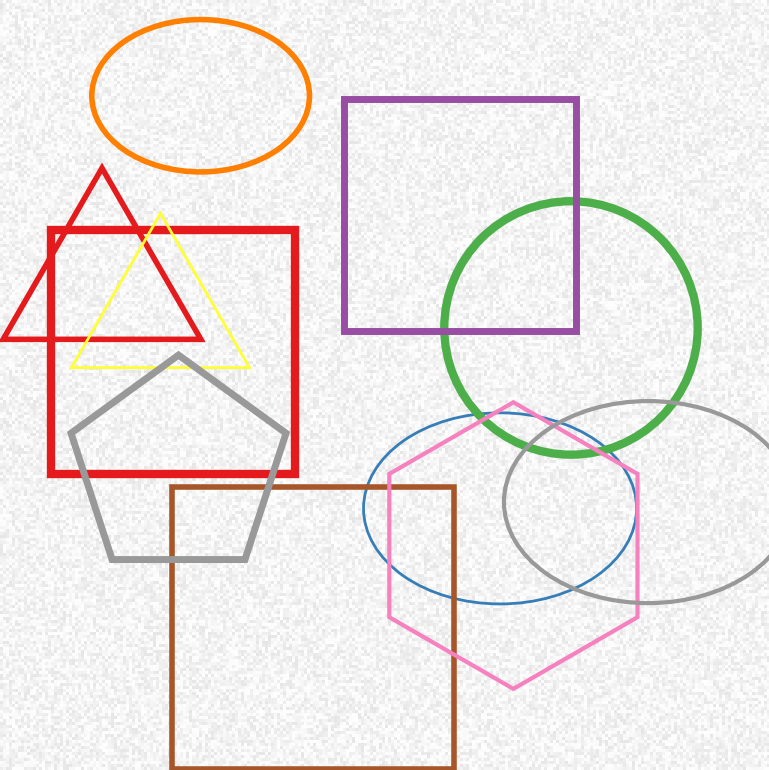[{"shape": "triangle", "thickness": 2, "radius": 0.74, "center": [0.132, 0.633]}, {"shape": "square", "thickness": 3, "radius": 0.79, "center": [0.224, 0.543]}, {"shape": "oval", "thickness": 1, "radius": 0.89, "center": [0.649, 0.34]}, {"shape": "circle", "thickness": 3, "radius": 0.82, "center": [0.742, 0.574]}, {"shape": "square", "thickness": 2.5, "radius": 0.75, "center": [0.598, 0.721]}, {"shape": "oval", "thickness": 2, "radius": 0.71, "center": [0.261, 0.876]}, {"shape": "triangle", "thickness": 1, "radius": 0.67, "center": [0.208, 0.589]}, {"shape": "square", "thickness": 2, "radius": 0.91, "center": [0.406, 0.185]}, {"shape": "hexagon", "thickness": 1.5, "radius": 0.93, "center": [0.667, 0.291]}, {"shape": "pentagon", "thickness": 2.5, "radius": 0.73, "center": [0.232, 0.392]}, {"shape": "oval", "thickness": 1.5, "radius": 0.94, "center": [0.842, 0.348]}]